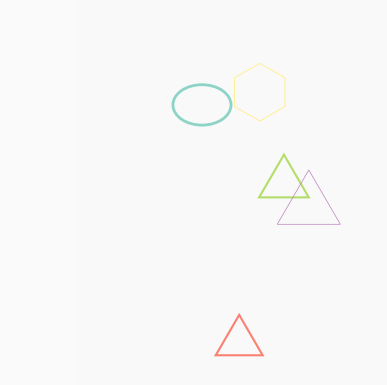[{"shape": "oval", "thickness": 2, "radius": 0.37, "center": [0.521, 0.728]}, {"shape": "triangle", "thickness": 1.5, "radius": 0.35, "center": [0.617, 0.112]}, {"shape": "triangle", "thickness": 1.5, "radius": 0.37, "center": [0.733, 0.524]}, {"shape": "triangle", "thickness": 0.5, "radius": 0.47, "center": [0.797, 0.464]}, {"shape": "hexagon", "thickness": 0.5, "radius": 0.37, "center": [0.67, 0.761]}]